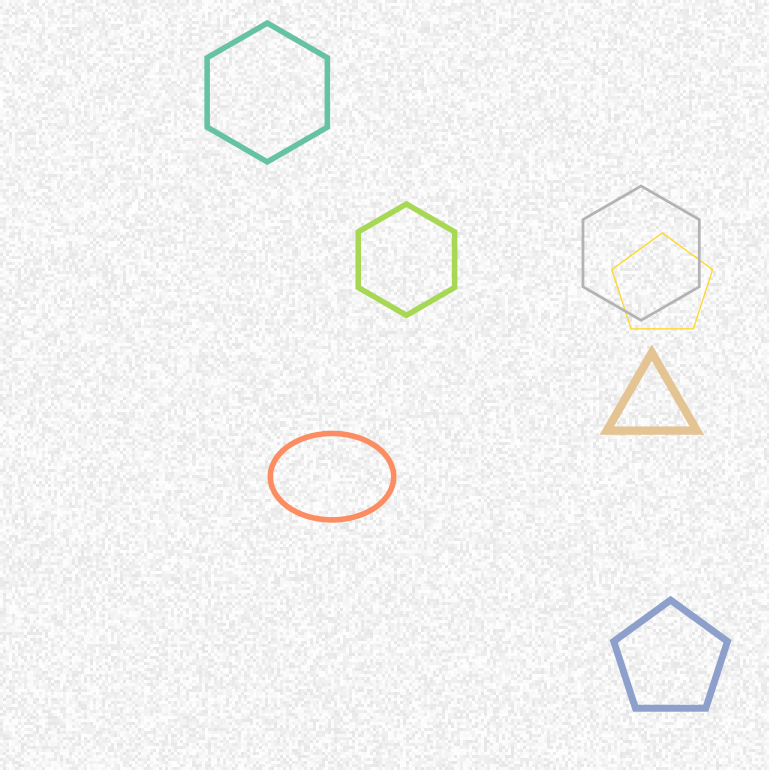[{"shape": "hexagon", "thickness": 2, "radius": 0.45, "center": [0.347, 0.88]}, {"shape": "oval", "thickness": 2, "radius": 0.4, "center": [0.431, 0.381]}, {"shape": "pentagon", "thickness": 2.5, "radius": 0.39, "center": [0.871, 0.143]}, {"shape": "hexagon", "thickness": 2, "radius": 0.36, "center": [0.528, 0.663]}, {"shape": "pentagon", "thickness": 0.5, "radius": 0.34, "center": [0.86, 0.629]}, {"shape": "triangle", "thickness": 3, "radius": 0.34, "center": [0.846, 0.475]}, {"shape": "hexagon", "thickness": 1, "radius": 0.44, "center": [0.833, 0.671]}]